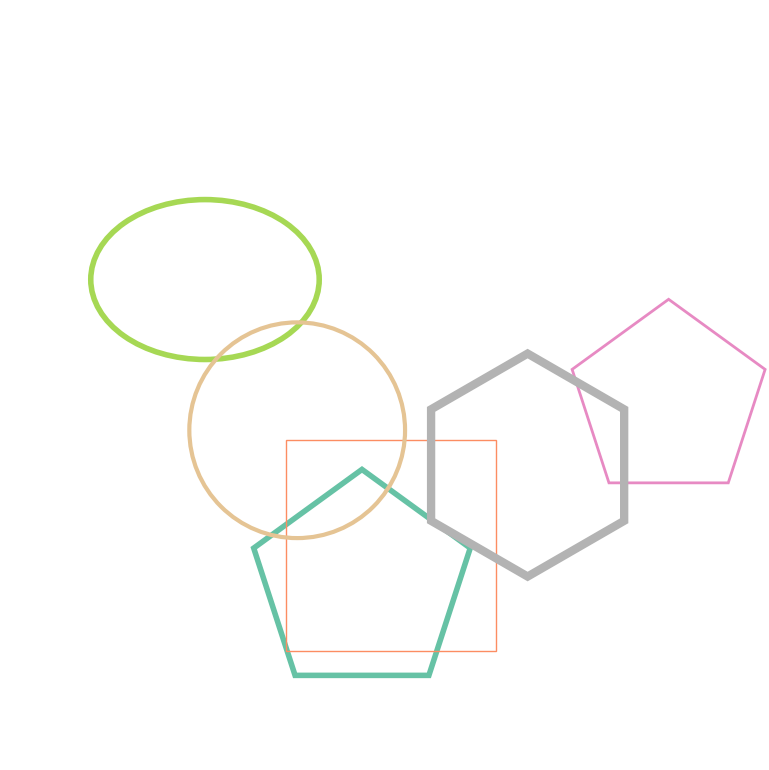[{"shape": "pentagon", "thickness": 2, "radius": 0.74, "center": [0.47, 0.242]}, {"shape": "square", "thickness": 0.5, "radius": 0.68, "center": [0.508, 0.291]}, {"shape": "pentagon", "thickness": 1, "radius": 0.66, "center": [0.868, 0.48]}, {"shape": "oval", "thickness": 2, "radius": 0.74, "center": [0.266, 0.637]}, {"shape": "circle", "thickness": 1.5, "radius": 0.7, "center": [0.386, 0.441]}, {"shape": "hexagon", "thickness": 3, "radius": 0.72, "center": [0.685, 0.396]}]